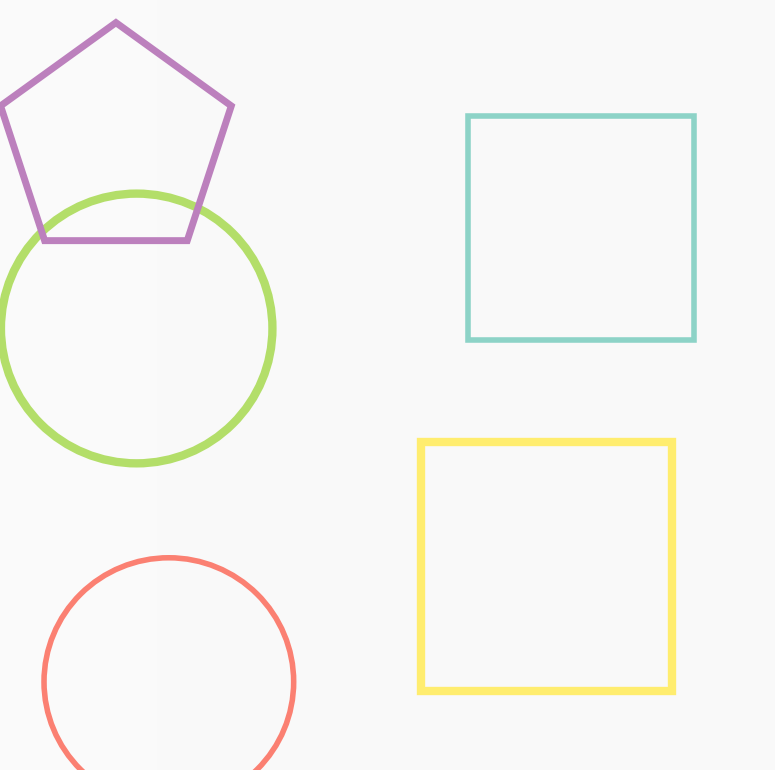[{"shape": "square", "thickness": 2, "radius": 0.73, "center": [0.75, 0.704]}, {"shape": "circle", "thickness": 2, "radius": 0.81, "center": [0.218, 0.115]}, {"shape": "circle", "thickness": 3, "radius": 0.88, "center": [0.176, 0.573]}, {"shape": "pentagon", "thickness": 2.5, "radius": 0.78, "center": [0.15, 0.814]}, {"shape": "square", "thickness": 3, "radius": 0.81, "center": [0.705, 0.264]}]